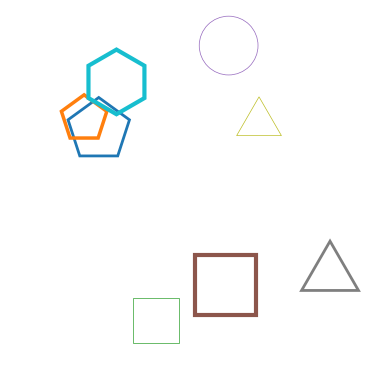[{"shape": "pentagon", "thickness": 2, "radius": 0.42, "center": [0.257, 0.663]}, {"shape": "pentagon", "thickness": 2.5, "radius": 0.31, "center": [0.218, 0.692]}, {"shape": "square", "thickness": 0.5, "radius": 0.3, "center": [0.405, 0.167]}, {"shape": "circle", "thickness": 0.5, "radius": 0.38, "center": [0.594, 0.882]}, {"shape": "square", "thickness": 3, "radius": 0.39, "center": [0.586, 0.26]}, {"shape": "triangle", "thickness": 2, "radius": 0.43, "center": [0.857, 0.288]}, {"shape": "triangle", "thickness": 0.5, "radius": 0.34, "center": [0.673, 0.681]}, {"shape": "hexagon", "thickness": 3, "radius": 0.42, "center": [0.302, 0.787]}]